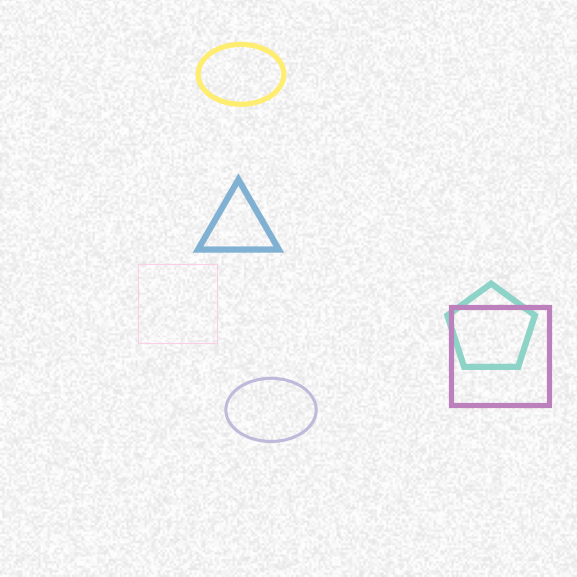[{"shape": "pentagon", "thickness": 3, "radius": 0.4, "center": [0.85, 0.428]}, {"shape": "oval", "thickness": 1.5, "radius": 0.39, "center": [0.469, 0.289]}, {"shape": "triangle", "thickness": 3, "radius": 0.4, "center": [0.413, 0.607]}, {"shape": "square", "thickness": 0.5, "radius": 0.34, "center": [0.307, 0.474]}, {"shape": "square", "thickness": 2.5, "radius": 0.42, "center": [0.866, 0.383]}, {"shape": "oval", "thickness": 2.5, "radius": 0.37, "center": [0.417, 0.87]}]